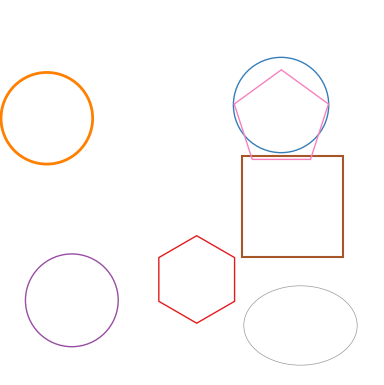[{"shape": "hexagon", "thickness": 1, "radius": 0.57, "center": [0.511, 0.274]}, {"shape": "circle", "thickness": 1, "radius": 0.62, "center": [0.73, 0.727]}, {"shape": "circle", "thickness": 1, "radius": 0.6, "center": [0.187, 0.22]}, {"shape": "circle", "thickness": 2, "radius": 0.6, "center": [0.122, 0.693]}, {"shape": "square", "thickness": 1.5, "radius": 0.66, "center": [0.759, 0.463]}, {"shape": "pentagon", "thickness": 1, "radius": 0.64, "center": [0.731, 0.69]}, {"shape": "oval", "thickness": 0.5, "radius": 0.74, "center": [0.78, 0.155]}]